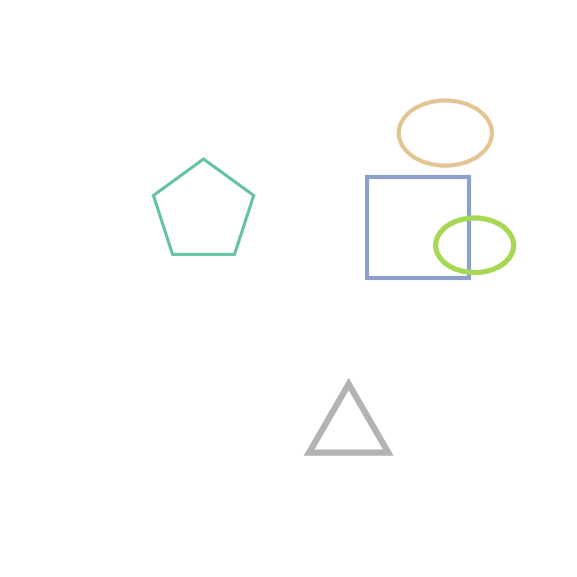[{"shape": "pentagon", "thickness": 1.5, "radius": 0.46, "center": [0.352, 0.632]}, {"shape": "square", "thickness": 2, "radius": 0.44, "center": [0.724, 0.605]}, {"shape": "oval", "thickness": 2.5, "radius": 0.34, "center": [0.822, 0.574]}, {"shape": "oval", "thickness": 2, "radius": 0.4, "center": [0.771, 0.769]}, {"shape": "triangle", "thickness": 3, "radius": 0.4, "center": [0.604, 0.255]}]